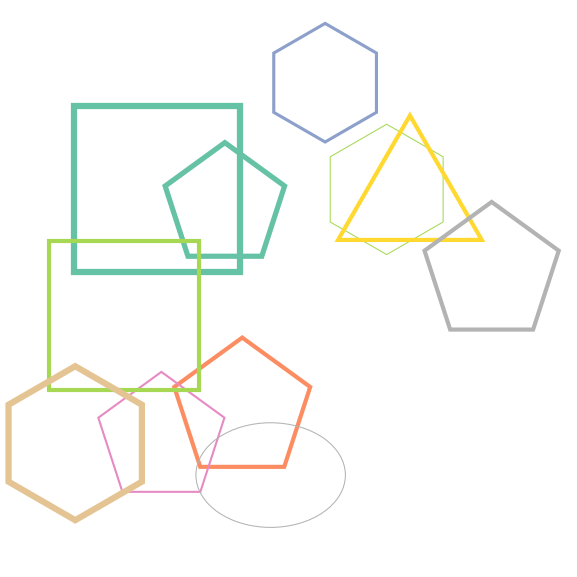[{"shape": "pentagon", "thickness": 2.5, "radius": 0.54, "center": [0.389, 0.643]}, {"shape": "square", "thickness": 3, "radius": 0.72, "center": [0.271, 0.672]}, {"shape": "pentagon", "thickness": 2, "radius": 0.62, "center": [0.419, 0.291]}, {"shape": "hexagon", "thickness": 1.5, "radius": 0.51, "center": [0.563, 0.856]}, {"shape": "pentagon", "thickness": 1, "radius": 0.57, "center": [0.279, 0.24]}, {"shape": "square", "thickness": 2, "radius": 0.65, "center": [0.215, 0.453]}, {"shape": "hexagon", "thickness": 0.5, "radius": 0.56, "center": [0.67, 0.671]}, {"shape": "triangle", "thickness": 2, "radius": 0.72, "center": [0.71, 0.656]}, {"shape": "hexagon", "thickness": 3, "radius": 0.67, "center": [0.13, 0.232]}, {"shape": "pentagon", "thickness": 2, "radius": 0.61, "center": [0.851, 0.527]}, {"shape": "oval", "thickness": 0.5, "radius": 0.65, "center": [0.469, 0.176]}]